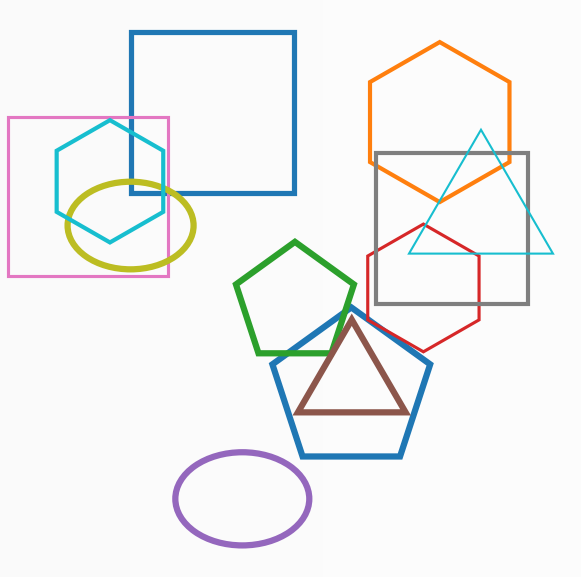[{"shape": "pentagon", "thickness": 3, "radius": 0.71, "center": [0.604, 0.324]}, {"shape": "square", "thickness": 2.5, "radius": 0.7, "center": [0.366, 0.804]}, {"shape": "hexagon", "thickness": 2, "radius": 0.69, "center": [0.757, 0.788]}, {"shape": "pentagon", "thickness": 3, "radius": 0.53, "center": [0.507, 0.474]}, {"shape": "hexagon", "thickness": 1.5, "radius": 0.55, "center": [0.728, 0.501]}, {"shape": "oval", "thickness": 3, "radius": 0.58, "center": [0.417, 0.135]}, {"shape": "triangle", "thickness": 3, "radius": 0.53, "center": [0.605, 0.339]}, {"shape": "square", "thickness": 1.5, "radius": 0.69, "center": [0.151, 0.659]}, {"shape": "square", "thickness": 2, "radius": 0.65, "center": [0.778, 0.604]}, {"shape": "oval", "thickness": 3, "radius": 0.54, "center": [0.225, 0.609]}, {"shape": "hexagon", "thickness": 2, "radius": 0.53, "center": [0.189, 0.685]}, {"shape": "triangle", "thickness": 1, "radius": 0.71, "center": [0.827, 0.631]}]